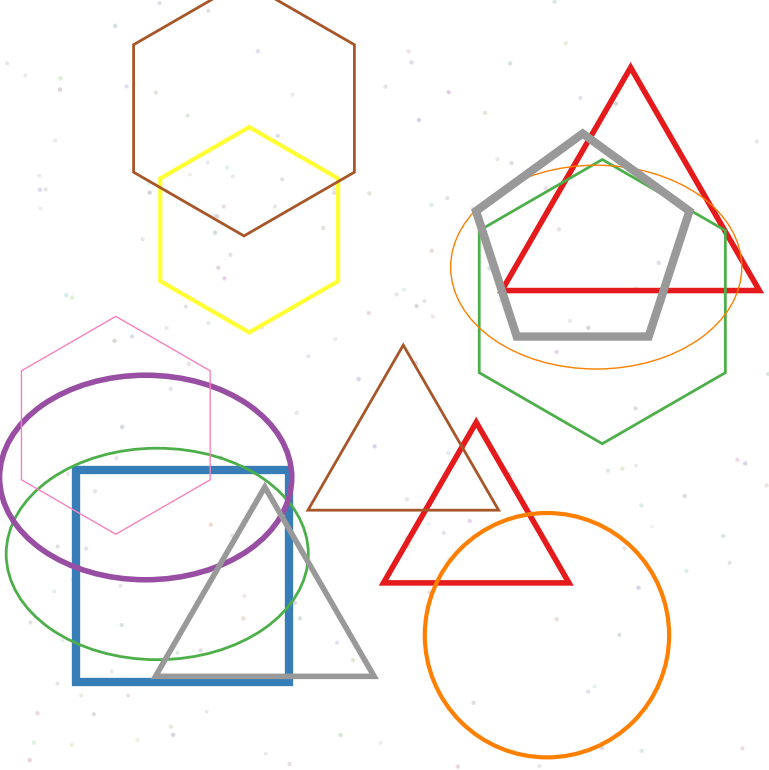[{"shape": "triangle", "thickness": 2, "radius": 0.7, "center": [0.618, 0.313]}, {"shape": "triangle", "thickness": 2, "radius": 0.97, "center": [0.819, 0.719]}, {"shape": "square", "thickness": 3, "radius": 0.69, "center": [0.237, 0.252]}, {"shape": "hexagon", "thickness": 1, "radius": 0.92, "center": [0.782, 0.608]}, {"shape": "oval", "thickness": 1, "radius": 0.98, "center": [0.204, 0.281]}, {"shape": "oval", "thickness": 2, "radius": 0.95, "center": [0.189, 0.38]}, {"shape": "oval", "thickness": 0.5, "radius": 0.95, "center": [0.774, 0.653]}, {"shape": "circle", "thickness": 1.5, "radius": 0.79, "center": [0.71, 0.175]}, {"shape": "hexagon", "thickness": 1.5, "radius": 0.67, "center": [0.324, 0.702]}, {"shape": "hexagon", "thickness": 1, "radius": 0.83, "center": [0.317, 0.859]}, {"shape": "triangle", "thickness": 1, "radius": 0.71, "center": [0.524, 0.409]}, {"shape": "hexagon", "thickness": 0.5, "radius": 0.71, "center": [0.15, 0.448]}, {"shape": "triangle", "thickness": 2, "radius": 0.82, "center": [0.344, 0.204]}, {"shape": "pentagon", "thickness": 3, "radius": 0.73, "center": [0.757, 0.681]}]